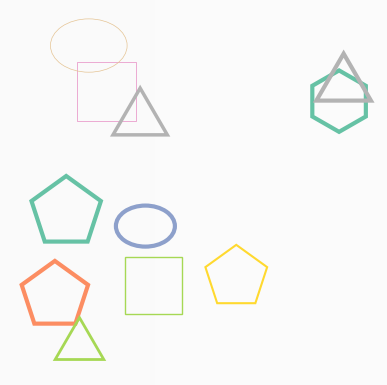[{"shape": "pentagon", "thickness": 3, "radius": 0.47, "center": [0.171, 0.449]}, {"shape": "hexagon", "thickness": 3, "radius": 0.4, "center": [0.875, 0.737]}, {"shape": "pentagon", "thickness": 3, "radius": 0.45, "center": [0.142, 0.232]}, {"shape": "oval", "thickness": 3, "radius": 0.38, "center": [0.375, 0.413]}, {"shape": "square", "thickness": 0.5, "radius": 0.39, "center": [0.275, 0.762]}, {"shape": "triangle", "thickness": 2, "radius": 0.36, "center": [0.205, 0.102]}, {"shape": "square", "thickness": 1, "radius": 0.37, "center": [0.396, 0.259]}, {"shape": "pentagon", "thickness": 1.5, "radius": 0.42, "center": [0.61, 0.28]}, {"shape": "oval", "thickness": 0.5, "radius": 0.49, "center": [0.229, 0.882]}, {"shape": "triangle", "thickness": 3, "radius": 0.41, "center": [0.887, 0.779]}, {"shape": "triangle", "thickness": 2.5, "radius": 0.4, "center": [0.362, 0.69]}]